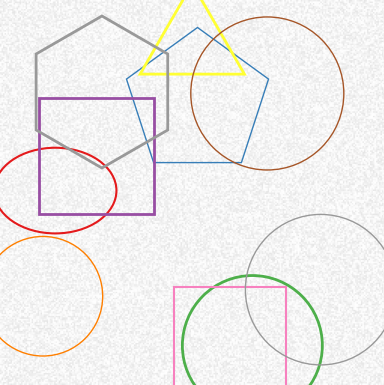[{"shape": "oval", "thickness": 1.5, "radius": 0.79, "center": [0.144, 0.505]}, {"shape": "pentagon", "thickness": 1, "radius": 0.97, "center": [0.513, 0.735]}, {"shape": "circle", "thickness": 2, "radius": 0.91, "center": [0.655, 0.103]}, {"shape": "square", "thickness": 2, "radius": 0.75, "center": [0.251, 0.595]}, {"shape": "circle", "thickness": 1, "radius": 0.78, "center": [0.111, 0.231]}, {"shape": "triangle", "thickness": 2, "radius": 0.78, "center": [0.499, 0.886]}, {"shape": "circle", "thickness": 1, "radius": 0.99, "center": [0.694, 0.757]}, {"shape": "square", "thickness": 1.5, "radius": 0.73, "center": [0.597, 0.11]}, {"shape": "circle", "thickness": 1, "radius": 0.98, "center": [0.833, 0.248]}, {"shape": "hexagon", "thickness": 2, "radius": 0.99, "center": [0.265, 0.761]}]